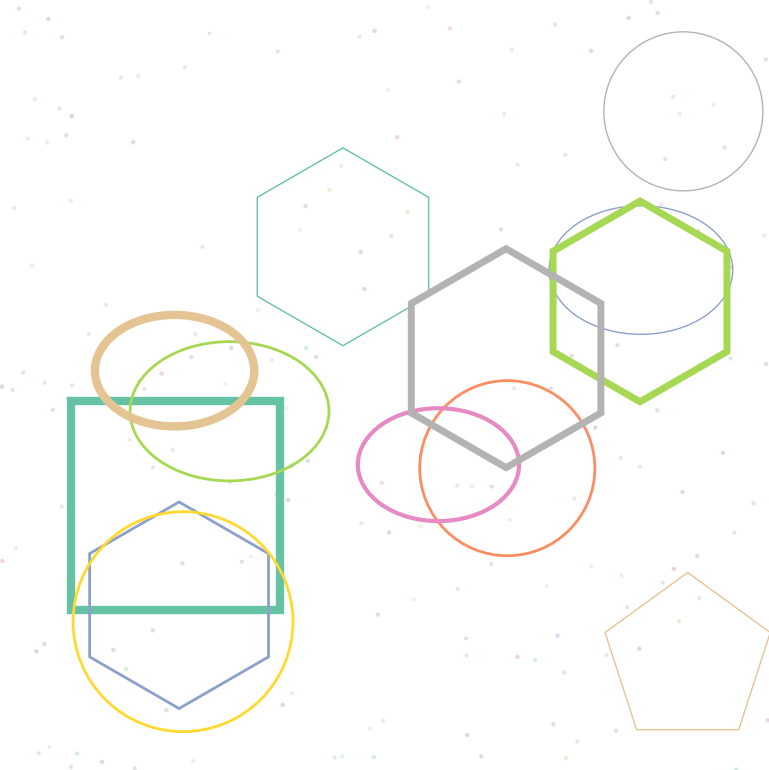[{"shape": "square", "thickness": 3, "radius": 0.68, "center": [0.228, 0.343]}, {"shape": "hexagon", "thickness": 0.5, "radius": 0.64, "center": [0.445, 0.68]}, {"shape": "circle", "thickness": 1, "radius": 0.57, "center": [0.659, 0.392]}, {"shape": "oval", "thickness": 0.5, "radius": 0.6, "center": [0.832, 0.649]}, {"shape": "hexagon", "thickness": 1, "radius": 0.67, "center": [0.233, 0.214]}, {"shape": "oval", "thickness": 1.5, "radius": 0.52, "center": [0.569, 0.397]}, {"shape": "hexagon", "thickness": 2.5, "radius": 0.65, "center": [0.831, 0.609]}, {"shape": "oval", "thickness": 1, "radius": 0.65, "center": [0.298, 0.466]}, {"shape": "circle", "thickness": 1, "radius": 0.71, "center": [0.238, 0.193]}, {"shape": "oval", "thickness": 3, "radius": 0.52, "center": [0.227, 0.519]}, {"shape": "pentagon", "thickness": 0.5, "radius": 0.56, "center": [0.893, 0.144]}, {"shape": "hexagon", "thickness": 2.5, "radius": 0.71, "center": [0.657, 0.535]}, {"shape": "circle", "thickness": 0.5, "radius": 0.52, "center": [0.887, 0.855]}]